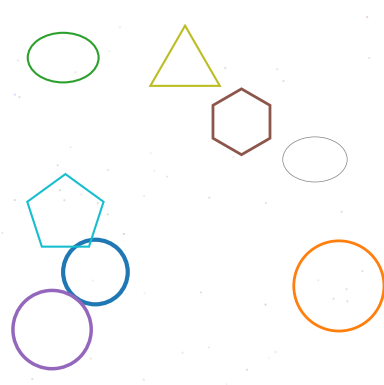[{"shape": "circle", "thickness": 3, "radius": 0.42, "center": [0.248, 0.293]}, {"shape": "circle", "thickness": 2, "radius": 0.59, "center": [0.88, 0.257]}, {"shape": "oval", "thickness": 1.5, "radius": 0.46, "center": [0.164, 0.85]}, {"shape": "circle", "thickness": 2.5, "radius": 0.51, "center": [0.135, 0.144]}, {"shape": "hexagon", "thickness": 2, "radius": 0.43, "center": [0.627, 0.684]}, {"shape": "oval", "thickness": 0.5, "radius": 0.42, "center": [0.818, 0.586]}, {"shape": "triangle", "thickness": 1.5, "radius": 0.52, "center": [0.481, 0.829]}, {"shape": "pentagon", "thickness": 1.5, "radius": 0.52, "center": [0.17, 0.444]}]